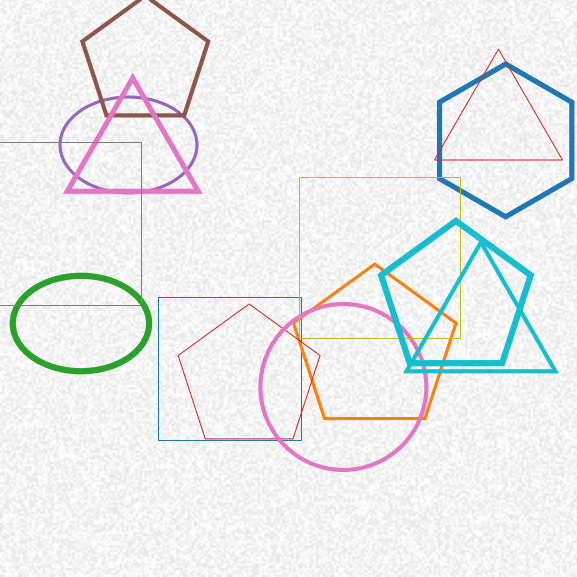[{"shape": "hexagon", "thickness": 2.5, "radius": 0.66, "center": [0.876, 0.756]}, {"shape": "square", "thickness": 0.5, "radius": 0.62, "center": [0.397, 0.36]}, {"shape": "pentagon", "thickness": 1.5, "radius": 0.74, "center": [0.649, 0.394]}, {"shape": "oval", "thickness": 3, "radius": 0.59, "center": [0.14, 0.439]}, {"shape": "triangle", "thickness": 0.5, "radius": 0.64, "center": [0.863, 0.786]}, {"shape": "pentagon", "thickness": 0.5, "radius": 0.65, "center": [0.431, 0.344]}, {"shape": "oval", "thickness": 1.5, "radius": 0.59, "center": [0.222, 0.748]}, {"shape": "pentagon", "thickness": 2, "radius": 0.57, "center": [0.252, 0.892]}, {"shape": "triangle", "thickness": 2.5, "radius": 0.65, "center": [0.23, 0.733]}, {"shape": "circle", "thickness": 2, "radius": 0.72, "center": [0.595, 0.329]}, {"shape": "square", "thickness": 0.5, "radius": 0.7, "center": [0.103, 0.612]}, {"shape": "square", "thickness": 0.5, "radius": 0.69, "center": [0.657, 0.553]}, {"shape": "pentagon", "thickness": 3, "radius": 0.68, "center": [0.79, 0.48]}, {"shape": "triangle", "thickness": 2, "radius": 0.74, "center": [0.833, 0.431]}]